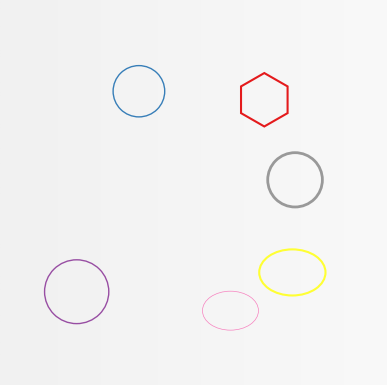[{"shape": "hexagon", "thickness": 1.5, "radius": 0.35, "center": [0.682, 0.741]}, {"shape": "circle", "thickness": 1, "radius": 0.33, "center": [0.358, 0.763]}, {"shape": "circle", "thickness": 1, "radius": 0.41, "center": [0.198, 0.242]}, {"shape": "oval", "thickness": 1.5, "radius": 0.43, "center": [0.754, 0.292]}, {"shape": "oval", "thickness": 0.5, "radius": 0.36, "center": [0.595, 0.193]}, {"shape": "circle", "thickness": 2, "radius": 0.35, "center": [0.761, 0.533]}]